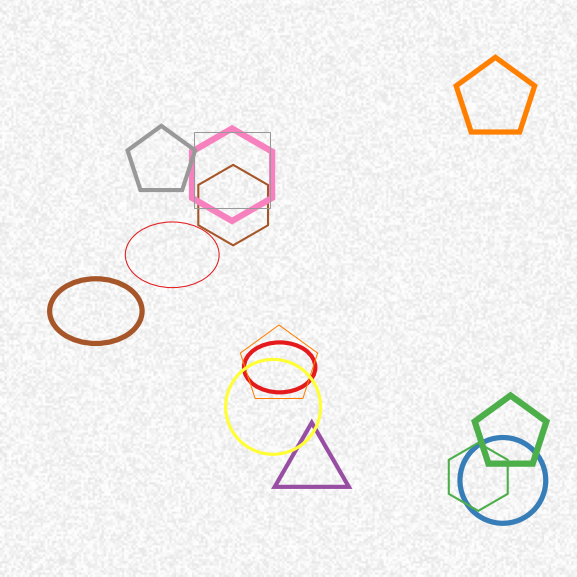[{"shape": "oval", "thickness": 0.5, "radius": 0.41, "center": [0.298, 0.558]}, {"shape": "oval", "thickness": 2, "radius": 0.31, "center": [0.484, 0.363]}, {"shape": "circle", "thickness": 2.5, "radius": 0.37, "center": [0.871, 0.167]}, {"shape": "pentagon", "thickness": 3, "radius": 0.33, "center": [0.884, 0.249]}, {"shape": "hexagon", "thickness": 1, "radius": 0.29, "center": [0.828, 0.173]}, {"shape": "triangle", "thickness": 2, "radius": 0.37, "center": [0.54, 0.193]}, {"shape": "pentagon", "thickness": 2.5, "radius": 0.36, "center": [0.858, 0.828]}, {"shape": "pentagon", "thickness": 0.5, "radius": 0.35, "center": [0.483, 0.366]}, {"shape": "circle", "thickness": 1.5, "radius": 0.41, "center": [0.473, 0.295]}, {"shape": "oval", "thickness": 2.5, "radius": 0.4, "center": [0.166, 0.46]}, {"shape": "hexagon", "thickness": 1, "radius": 0.35, "center": [0.404, 0.644]}, {"shape": "hexagon", "thickness": 3, "radius": 0.4, "center": [0.402, 0.697]}, {"shape": "pentagon", "thickness": 2, "radius": 0.31, "center": [0.279, 0.72]}, {"shape": "square", "thickness": 0.5, "radius": 0.33, "center": [0.402, 0.705]}]